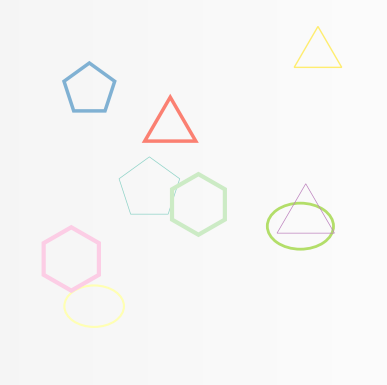[{"shape": "pentagon", "thickness": 0.5, "radius": 0.41, "center": [0.386, 0.51]}, {"shape": "oval", "thickness": 1.5, "radius": 0.38, "center": [0.243, 0.205]}, {"shape": "triangle", "thickness": 2.5, "radius": 0.38, "center": [0.439, 0.672]}, {"shape": "pentagon", "thickness": 2.5, "radius": 0.34, "center": [0.231, 0.768]}, {"shape": "oval", "thickness": 2, "radius": 0.43, "center": [0.775, 0.413]}, {"shape": "hexagon", "thickness": 3, "radius": 0.41, "center": [0.184, 0.327]}, {"shape": "triangle", "thickness": 0.5, "radius": 0.43, "center": [0.789, 0.437]}, {"shape": "hexagon", "thickness": 3, "radius": 0.39, "center": [0.512, 0.469]}, {"shape": "triangle", "thickness": 1, "radius": 0.35, "center": [0.821, 0.86]}]